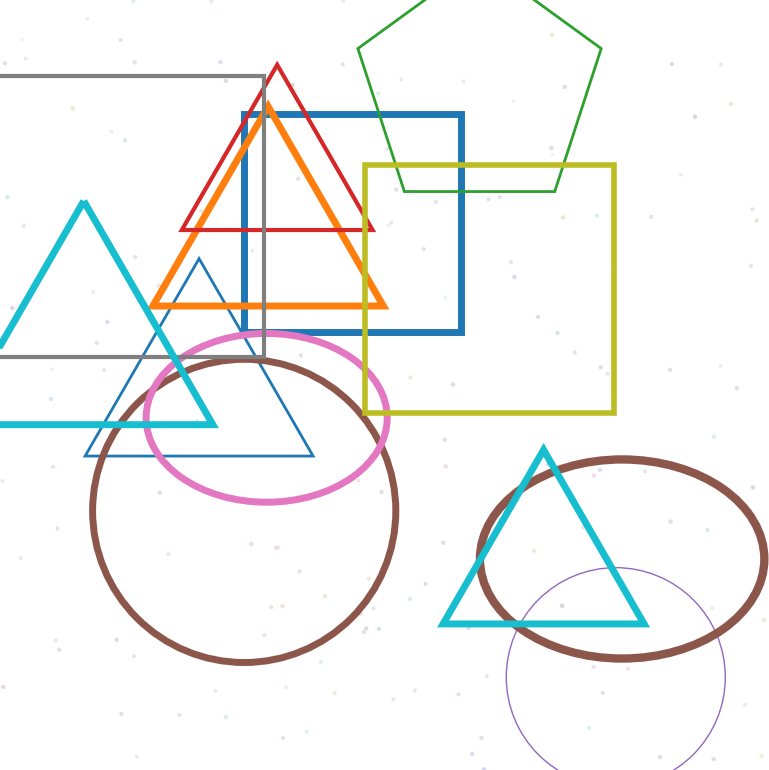[{"shape": "square", "thickness": 2.5, "radius": 0.71, "center": [0.458, 0.711]}, {"shape": "triangle", "thickness": 1, "radius": 0.85, "center": [0.259, 0.493]}, {"shape": "triangle", "thickness": 2.5, "radius": 0.86, "center": [0.348, 0.689]}, {"shape": "pentagon", "thickness": 1, "radius": 0.83, "center": [0.623, 0.886]}, {"shape": "triangle", "thickness": 1.5, "radius": 0.72, "center": [0.36, 0.773]}, {"shape": "circle", "thickness": 0.5, "radius": 0.71, "center": [0.8, 0.121]}, {"shape": "circle", "thickness": 2.5, "radius": 0.98, "center": [0.317, 0.336]}, {"shape": "oval", "thickness": 3, "radius": 0.92, "center": [0.808, 0.274]}, {"shape": "oval", "thickness": 2.5, "radius": 0.78, "center": [0.346, 0.457]}, {"shape": "square", "thickness": 1.5, "radius": 0.91, "center": [0.16, 0.719]}, {"shape": "square", "thickness": 2, "radius": 0.81, "center": [0.636, 0.625]}, {"shape": "triangle", "thickness": 2.5, "radius": 0.97, "center": [0.109, 0.545]}, {"shape": "triangle", "thickness": 2.5, "radius": 0.75, "center": [0.706, 0.265]}]